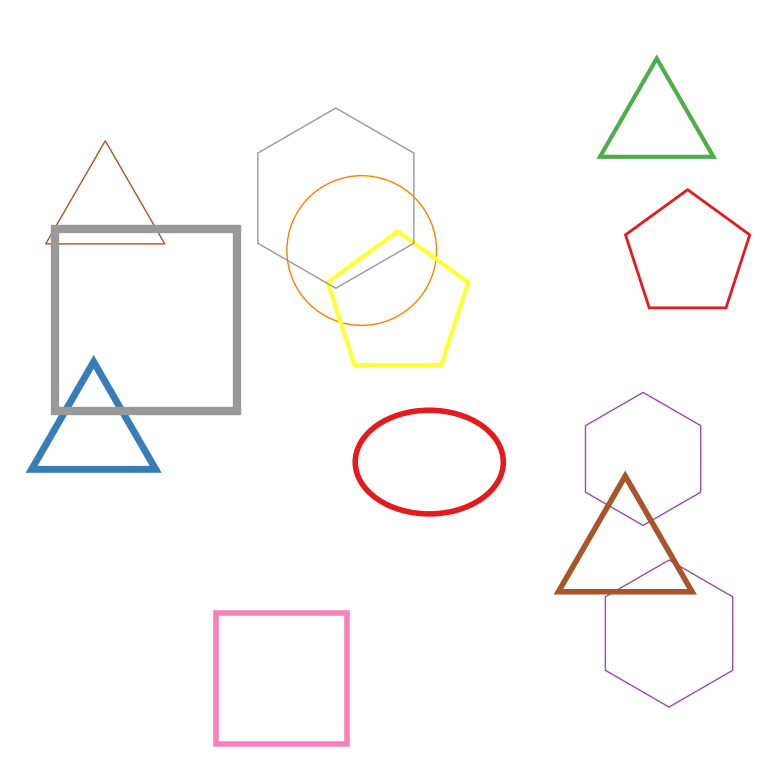[{"shape": "pentagon", "thickness": 1, "radius": 0.42, "center": [0.893, 0.669]}, {"shape": "oval", "thickness": 2, "radius": 0.48, "center": [0.558, 0.4]}, {"shape": "triangle", "thickness": 2.5, "radius": 0.47, "center": [0.122, 0.437]}, {"shape": "triangle", "thickness": 1.5, "radius": 0.43, "center": [0.853, 0.839]}, {"shape": "hexagon", "thickness": 0.5, "radius": 0.43, "center": [0.835, 0.404]}, {"shape": "hexagon", "thickness": 0.5, "radius": 0.48, "center": [0.869, 0.177]}, {"shape": "circle", "thickness": 0.5, "radius": 0.49, "center": [0.47, 0.675]}, {"shape": "pentagon", "thickness": 1.5, "radius": 0.48, "center": [0.517, 0.604]}, {"shape": "triangle", "thickness": 0.5, "radius": 0.45, "center": [0.137, 0.728]}, {"shape": "triangle", "thickness": 2, "radius": 0.5, "center": [0.812, 0.282]}, {"shape": "square", "thickness": 2, "radius": 0.43, "center": [0.365, 0.119]}, {"shape": "hexagon", "thickness": 0.5, "radius": 0.59, "center": [0.436, 0.743]}, {"shape": "square", "thickness": 3, "radius": 0.59, "center": [0.189, 0.584]}]